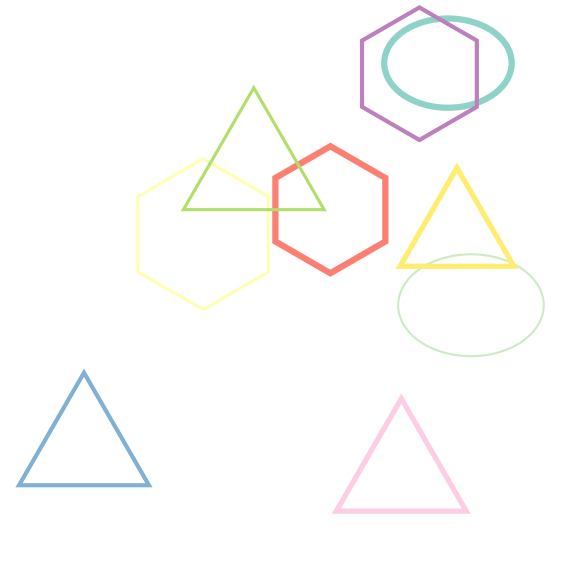[{"shape": "oval", "thickness": 3, "radius": 0.55, "center": [0.776, 0.89]}, {"shape": "hexagon", "thickness": 1.5, "radius": 0.65, "center": [0.352, 0.594]}, {"shape": "hexagon", "thickness": 3, "radius": 0.55, "center": [0.572, 0.636]}, {"shape": "triangle", "thickness": 2, "radius": 0.65, "center": [0.145, 0.224]}, {"shape": "triangle", "thickness": 1.5, "radius": 0.7, "center": [0.439, 0.706]}, {"shape": "triangle", "thickness": 2.5, "radius": 0.65, "center": [0.695, 0.179]}, {"shape": "hexagon", "thickness": 2, "radius": 0.57, "center": [0.726, 0.871]}, {"shape": "oval", "thickness": 1, "radius": 0.63, "center": [0.816, 0.471]}, {"shape": "triangle", "thickness": 2.5, "radius": 0.57, "center": [0.791, 0.595]}]